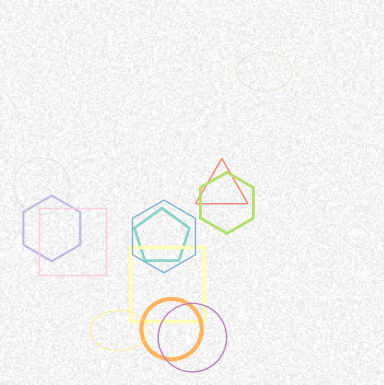[{"shape": "pentagon", "thickness": 2, "radius": 0.38, "center": [0.421, 0.384]}, {"shape": "square", "thickness": 2.5, "radius": 0.48, "center": [0.434, 0.262]}, {"shape": "hexagon", "thickness": 1.5, "radius": 0.43, "center": [0.135, 0.407]}, {"shape": "triangle", "thickness": 1, "radius": 0.39, "center": [0.576, 0.51]}, {"shape": "hexagon", "thickness": 1, "radius": 0.47, "center": [0.426, 0.386]}, {"shape": "circle", "thickness": 3, "radius": 0.39, "center": [0.446, 0.145]}, {"shape": "hexagon", "thickness": 2, "radius": 0.4, "center": [0.589, 0.473]}, {"shape": "square", "thickness": 1, "radius": 0.43, "center": [0.188, 0.372]}, {"shape": "circle", "thickness": 0.5, "radius": 0.37, "center": [0.108, 0.517]}, {"shape": "circle", "thickness": 1, "radius": 0.45, "center": [0.5, 0.123]}, {"shape": "oval", "thickness": 0.5, "radius": 0.36, "center": [0.687, 0.814]}, {"shape": "oval", "thickness": 0.5, "radius": 0.37, "center": [0.309, 0.142]}]